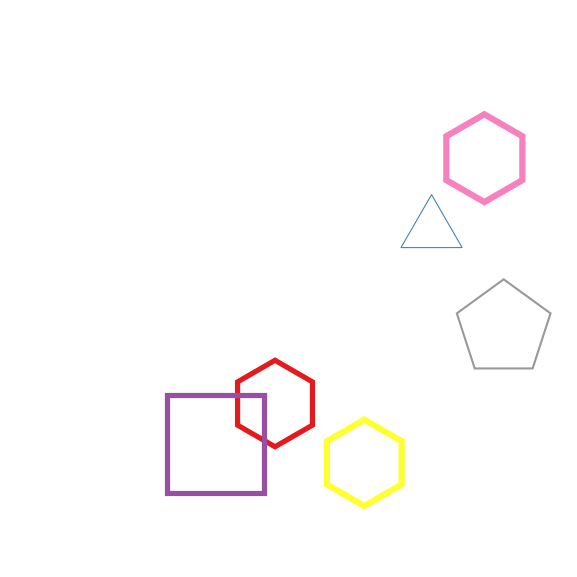[{"shape": "hexagon", "thickness": 2.5, "radius": 0.37, "center": [0.476, 0.3]}, {"shape": "triangle", "thickness": 0.5, "radius": 0.31, "center": [0.747, 0.601]}, {"shape": "square", "thickness": 2.5, "radius": 0.42, "center": [0.373, 0.23]}, {"shape": "hexagon", "thickness": 3, "radius": 0.37, "center": [0.631, 0.198]}, {"shape": "hexagon", "thickness": 3, "radius": 0.38, "center": [0.839, 0.725]}, {"shape": "pentagon", "thickness": 1, "radius": 0.43, "center": [0.872, 0.43]}]